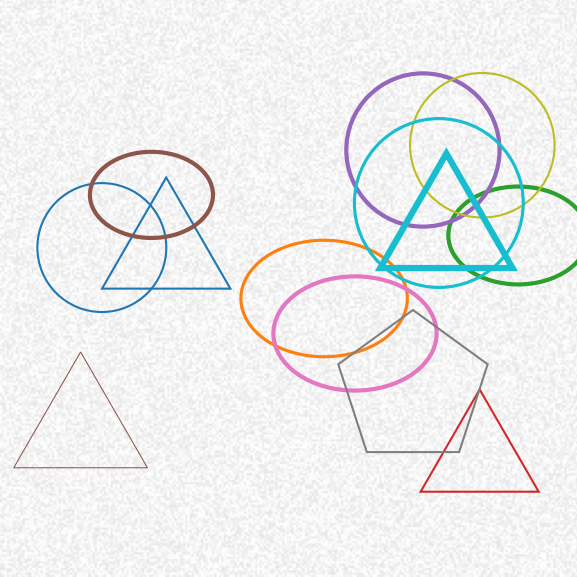[{"shape": "circle", "thickness": 1, "radius": 0.56, "center": [0.176, 0.57]}, {"shape": "triangle", "thickness": 1, "radius": 0.64, "center": [0.288, 0.563]}, {"shape": "oval", "thickness": 1.5, "radius": 0.72, "center": [0.561, 0.482]}, {"shape": "oval", "thickness": 2, "radius": 0.61, "center": [0.897, 0.591]}, {"shape": "triangle", "thickness": 1, "radius": 0.59, "center": [0.831, 0.207]}, {"shape": "circle", "thickness": 2, "radius": 0.66, "center": [0.732, 0.739]}, {"shape": "triangle", "thickness": 0.5, "radius": 0.67, "center": [0.14, 0.256]}, {"shape": "oval", "thickness": 2, "radius": 0.53, "center": [0.262, 0.662]}, {"shape": "oval", "thickness": 2, "radius": 0.71, "center": [0.615, 0.422]}, {"shape": "pentagon", "thickness": 1, "radius": 0.68, "center": [0.715, 0.326]}, {"shape": "circle", "thickness": 1, "radius": 0.63, "center": [0.835, 0.748]}, {"shape": "triangle", "thickness": 3, "radius": 0.66, "center": [0.773, 0.601]}, {"shape": "circle", "thickness": 1.5, "radius": 0.73, "center": [0.76, 0.648]}]